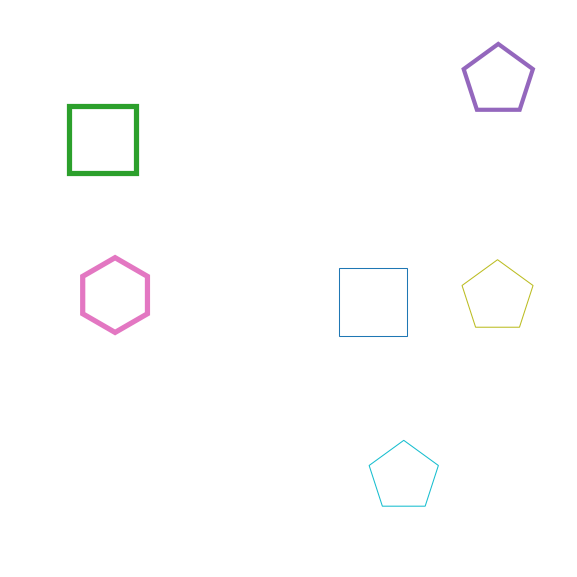[{"shape": "square", "thickness": 0.5, "radius": 0.29, "center": [0.646, 0.476]}, {"shape": "square", "thickness": 2.5, "radius": 0.29, "center": [0.178, 0.758]}, {"shape": "pentagon", "thickness": 2, "radius": 0.32, "center": [0.863, 0.86]}, {"shape": "hexagon", "thickness": 2.5, "radius": 0.32, "center": [0.199, 0.488]}, {"shape": "pentagon", "thickness": 0.5, "radius": 0.32, "center": [0.862, 0.485]}, {"shape": "pentagon", "thickness": 0.5, "radius": 0.32, "center": [0.699, 0.174]}]